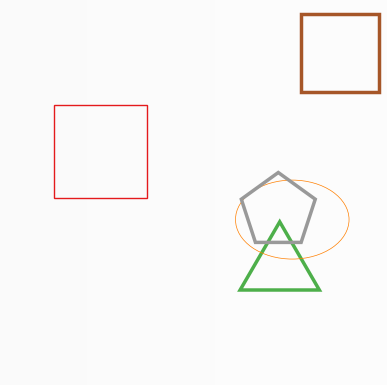[{"shape": "square", "thickness": 1, "radius": 0.6, "center": [0.259, 0.606]}, {"shape": "triangle", "thickness": 2.5, "radius": 0.59, "center": [0.722, 0.306]}, {"shape": "oval", "thickness": 0.5, "radius": 0.73, "center": [0.754, 0.43]}, {"shape": "square", "thickness": 2.5, "radius": 0.51, "center": [0.878, 0.862]}, {"shape": "pentagon", "thickness": 2.5, "radius": 0.5, "center": [0.718, 0.452]}]